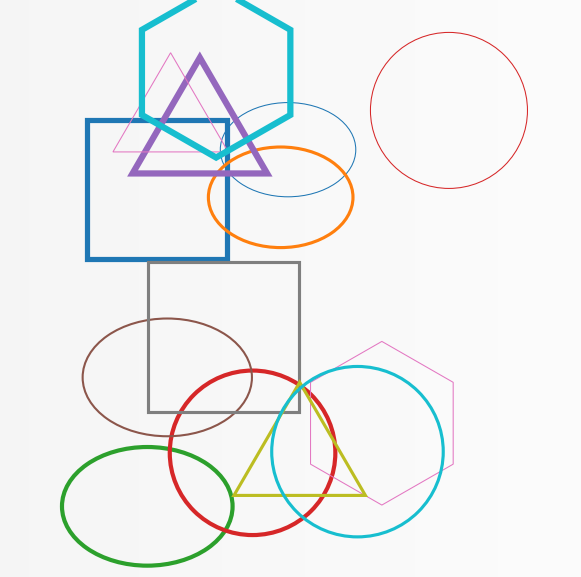[{"shape": "square", "thickness": 2.5, "radius": 0.6, "center": [0.269, 0.672]}, {"shape": "oval", "thickness": 0.5, "radius": 0.58, "center": [0.496, 0.74]}, {"shape": "oval", "thickness": 1.5, "radius": 0.62, "center": [0.483, 0.657]}, {"shape": "oval", "thickness": 2, "radius": 0.73, "center": [0.253, 0.122]}, {"shape": "circle", "thickness": 0.5, "radius": 0.68, "center": [0.772, 0.808]}, {"shape": "circle", "thickness": 2, "radius": 0.71, "center": [0.434, 0.215]}, {"shape": "triangle", "thickness": 3, "radius": 0.67, "center": [0.344, 0.766]}, {"shape": "oval", "thickness": 1, "radius": 0.73, "center": [0.288, 0.346]}, {"shape": "hexagon", "thickness": 0.5, "radius": 0.71, "center": [0.657, 0.266]}, {"shape": "triangle", "thickness": 0.5, "radius": 0.57, "center": [0.293, 0.793]}, {"shape": "square", "thickness": 1.5, "radius": 0.65, "center": [0.384, 0.416]}, {"shape": "triangle", "thickness": 1.5, "radius": 0.65, "center": [0.516, 0.207]}, {"shape": "hexagon", "thickness": 3, "radius": 0.74, "center": [0.372, 0.874]}, {"shape": "circle", "thickness": 1.5, "radius": 0.74, "center": [0.615, 0.217]}]